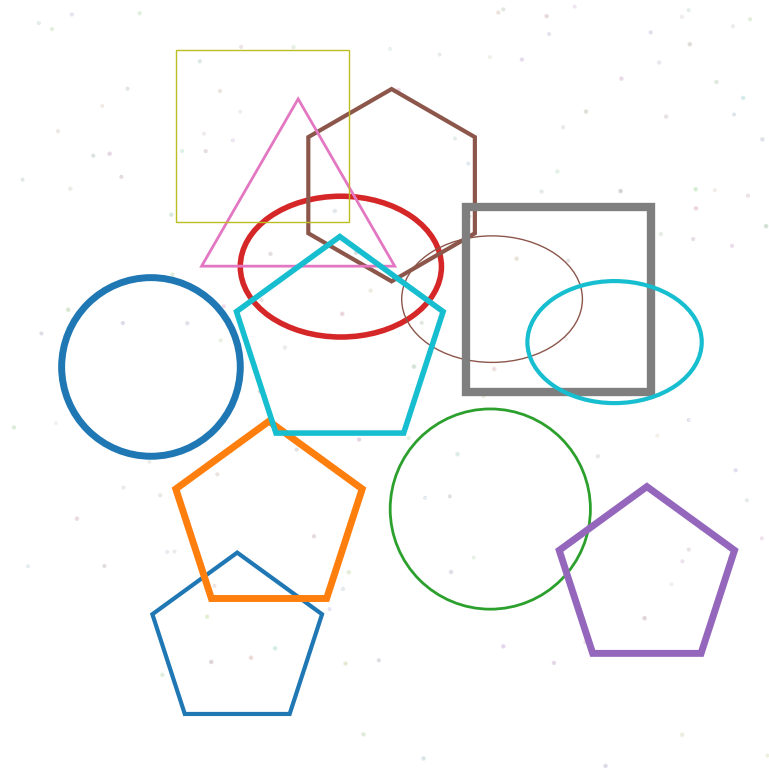[{"shape": "pentagon", "thickness": 1.5, "radius": 0.58, "center": [0.308, 0.166]}, {"shape": "circle", "thickness": 2.5, "radius": 0.58, "center": [0.196, 0.523]}, {"shape": "pentagon", "thickness": 2.5, "radius": 0.64, "center": [0.349, 0.326]}, {"shape": "circle", "thickness": 1, "radius": 0.65, "center": [0.637, 0.339]}, {"shape": "oval", "thickness": 2, "radius": 0.65, "center": [0.443, 0.654]}, {"shape": "pentagon", "thickness": 2.5, "radius": 0.6, "center": [0.84, 0.248]}, {"shape": "hexagon", "thickness": 1.5, "radius": 0.62, "center": [0.509, 0.759]}, {"shape": "oval", "thickness": 0.5, "radius": 0.59, "center": [0.639, 0.612]}, {"shape": "triangle", "thickness": 1, "radius": 0.72, "center": [0.387, 0.727]}, {"shape": "square", "thickness": 3, "radius": 0.6, "center": [0.725, 0.611]}, {"shape": "square", "thickness": 0.5, "radius": 0.56, "center": [0.34, 0.823]}, {"shape": "pentagon", "thickness": 2, "radius": 0.71, "center": [0.441, 0.552]}, {"shape": "oval", "thickness": 1.5, "radius": 0.57, "center": [0.798, 0.556]}]